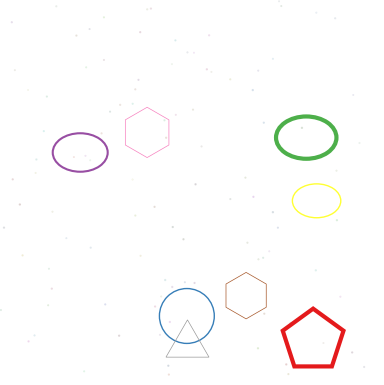[{"shape": "pentagon", "thickness": 3, "radius": 0.41, "center": [0.813, 0.115]}, {"shape": "circle", "thickness": 1, "radius": 0.36, "center": [0.485, 0.179]}, {"shape": "oval", "thickness": 3, "radius": 0.39, "center": [0.795, 0.643]}, {"shape": "oval", "thickness": 1.5, "radius": 0.36, "center": [0.208, 0.604]}, {"shape": "oval", "thickness": 1, "radius": 0.31, "center": [0.822, 0.478]}, {"shape": "hexagon", "thickness": 0.5, "radius": 0.3, "center": [0.639, 0.232]}, {"shape": "hexagon", "thickness": 0.5, "radius": 0.33, "center": [0.382, 0.656]}, {"shape": "triangle", "thickness": 0.5, "radius": 0.32, "center": [0.487, 0.105]}]